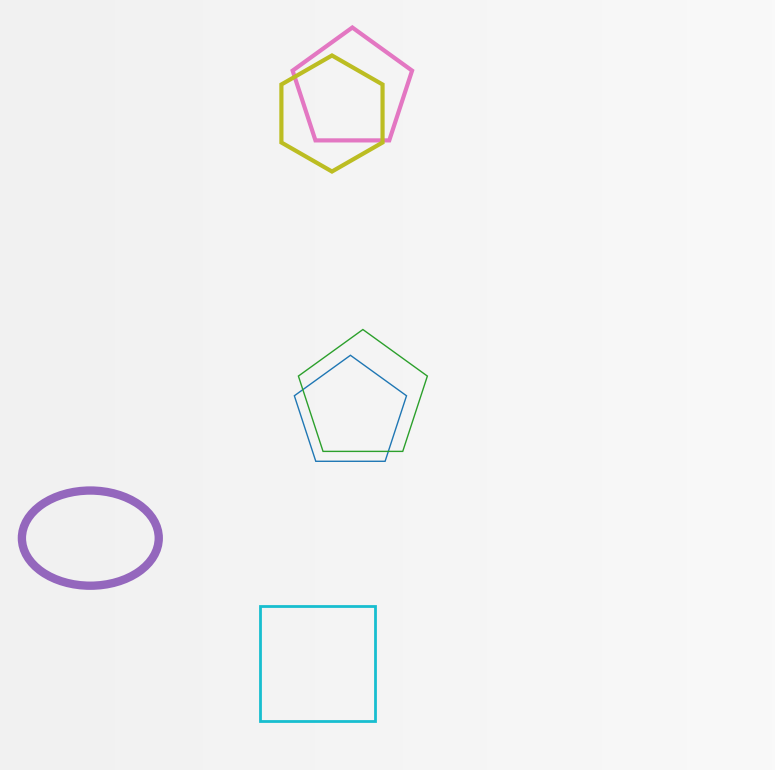[{"shape": "pentagon", "thickness": 0.5, "radius": 0.38, "center": [0.452, 0.462]}, {"shape": "pentagon", "thickness": 0.5, "radius": 0.44, "center": [0.468, 0.485]}, {"shape": "oval", "thickness": 3, "radius": 0.44, "center": [0.117, 0.301]}, {"shape": "pentagon", "thickness": 1.5, "radius": 0.41, "center": [0.455, 0.883]}, {"shape": "hexagon", "thickness": 1.5, "radius": 0.38, "center": [0.428, 0.853]}, {"shape": "square", "thickness": 1, "radius": 0.37, "center": [0.41, 0.139]}]